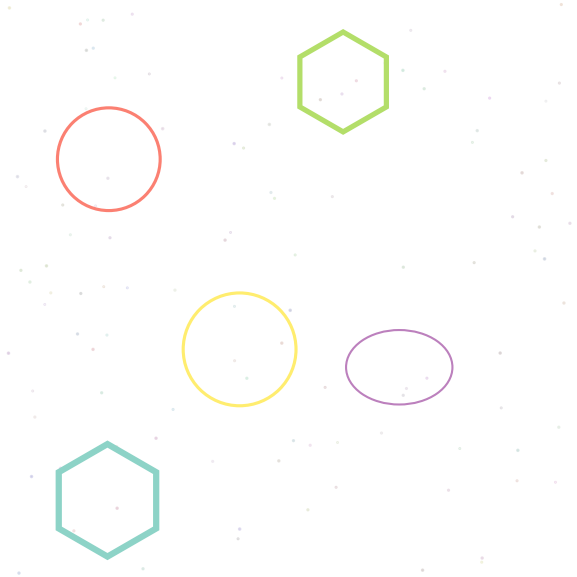[{"shape": "hexagon", "thickness": 3, "radius": 0.49, "center": [0.186, 0.133]}, {"shape": "circle", "thickness": 1.5, "radius": 0.44, "center": [0.188, 0.723]}, {"shape": "hexagon", "thickness": 2.5, "radius": 0.43, "center": [0.594, 0.857]}, {"shape": "oval", "thickness": 1, "radius": 0.46, "center": [0.691, 0.363]}, {"shape": "circle", "thickness": 1.5, "radius": 0.49, "center": [0.415, 0.394]}]